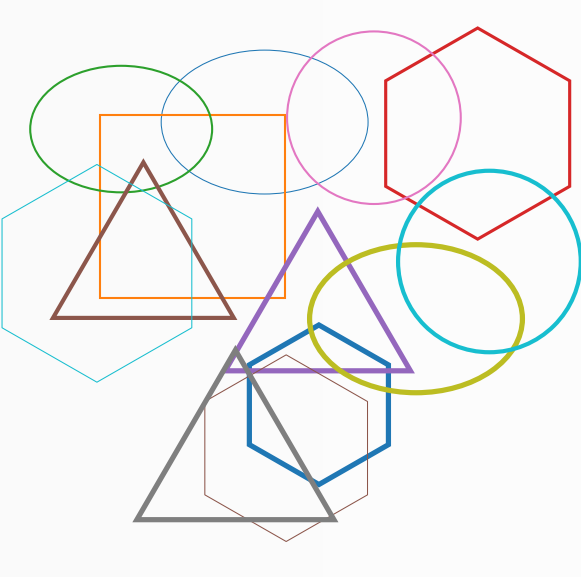[{"shape": "hexagon", "thickness": 2.5, "radius": 0.69, "center": [0.549, 0.298]}, {"shape": "oval", "thickness": 0.5, "radius": 0.89, "center": [0.455, 0.788]}, {"shape": "square", "thickness": 1, "radius": 0.8, "center": [0.331, 0.642]}, {"shape": "oval", "thickness": 1, "radius": 0.78, "center": [0.208, 0.776]}, {"shape": "hexagon", "thickness": 1.5, "radius": 0.91, "center": [0.822, 0.768]}, {"shape": "triangle", "thickness": 2.5, "radius": 0.92, "center": [0.547, 0.449]}, {"shape": "triangle", "thickness": 2, "radius": 0.9, "center": [0.247, 0.538]}, {"shape": "hexagon", "thickness": 0.5, "radius": 0.81, "center": [0.492, 0.223]}, {"shape": "circle", "thickness": 1, "radius": 0.75, "center": [0.643, 0.795]}, {"shape": "triangle", "thickness": 2.5, "radius": 0.98, "center": [0.405, 0.197]}, {"shape": "oval", "thickness": 2.5, "radius": 0.92, "center": [0.716, 0.447]}, {"shape": "hexagon", "thickness": 0.5, "radius": 0.94, "center": [0.167, 0.526]}, {"shape": "circle", "thickness": 2, "radius": 0.79, "center": [0.842, 0.546]}]